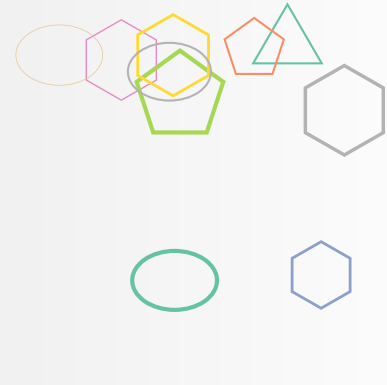[{"shape": "oval", "thickness": 3, "radius": 0.55, "center": [0.451, 0.272]}, {"shape": "triangle", "thickness": 1.5, "radius": 0.51, "center": [0.742, 0.887]}, {"shape": "pentagon", "thickness": 1.5, "radius": 0.4, "center": [0.656, 0.873]}, {"shape": "hexagon", "thickness": 2, "radius": 0.43, "center": [0.829, 0.286]}, {"shape": "hexagon", "thickness": 1, "radius": 0.52, "center": [0.313, 0.844]}, {"shape": "pentagon", "thickness": 3, "radius": 0.59, "center": [0.464, 0.751]}, {"shape": "hexagon", "thickness": 2, "radius": 0.53, "center": [0.447, 0.857]}, {"shape": "oval", "thickness": 0.5, "radius": 0.56, "center": [0.153, 0.857]}, {"shape": "oval", "thickness": 1.5, "radius": 0.54, "center": [0.437, 0.814]}, {"shape": "hexagon", "thickness": 2.5, "radius": 0.58, "center": [0.889, 0.714]}]